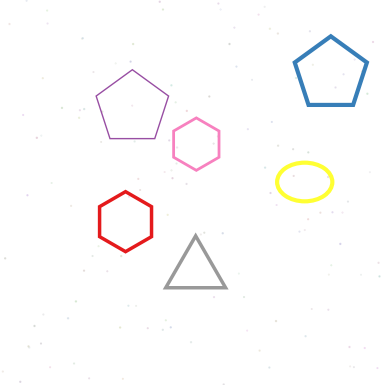[{"shape": "hexagon", "thickness": 2.5, "radius": 0.39, "center": [0.326, 0.424]}, {"shape": "pentagon", "thickness": 3, "radius": 0.49, "center": [0.859, 0.807]}, {"shape": "pentagon", "thickness": 1, "radius": 0.49, "center": [0.344, 0.72]}, {"shape": "oval", "thickness": 3, "radius": 0.36, "center": [0.791, 0.527]}, {"shape": "hexagon", "thickness": 2, "radius": 0.34, "center": [0.51, 0.626]}, {"shape": "triangle", "thickness": 2.5, "radius": 0.45, "center": [0.508, 0.297]}]